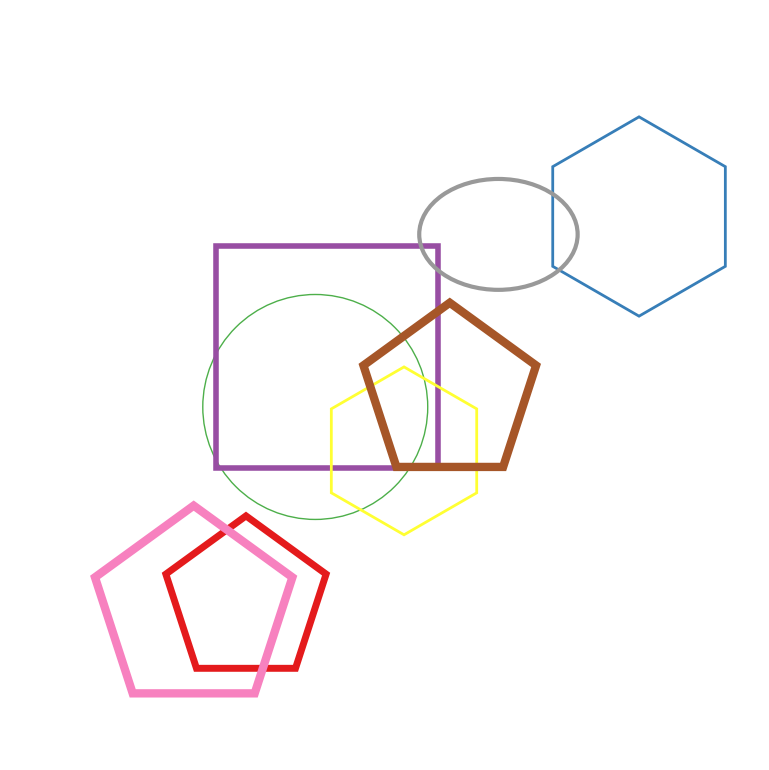[{"shape": "pentagon", "thickness": 2.5, "radius": 0.55, "center": [0.319, 0.221]}, {"shape": "hexagon", "thickness": 1, "radius": 0.65, "center": [0.83, 0.719]}, {"shape": "circle", "thickness": 0.5, "radius": 0.73, "center": [0.409, 0.471]}, {"shape": "square", "thickness": 2, "radius": 0.72, "center": [0.425, 0.537]}, {"shape": "hexagon", "thickness": 1, "radius": 0.55, "center": [0.525, 0.414]}, {"shape": "pentagon", "thickness": 3, "radius": 0.59, "center": [0.584, 0.489]}, {"shape": "pentagon", "thickness": 3, "radius": 0.67, "center": [0.252, 0.209]}, {"shape": "oval", "thickness": 1.5, "radius": 0.51, "center": [0.647, 0.696]}]